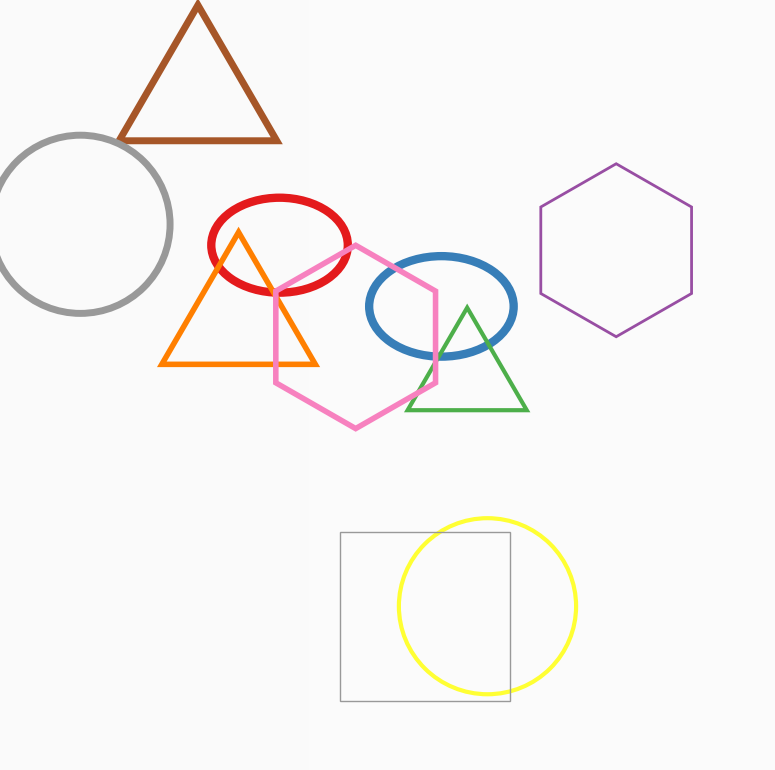[{"shape": "oval", "thickness": 3, "radius": 0.44, "center": [0.361, 0.682]}, {"shape": "oval", "thickness": 3, "radius": 0.47, "center": [0.57, 0.602]}, {"shape": "triangle", "thickness": 1.5, "radius": 0.44, "center": [0.603, 0.512]}, {"shape": "hexagon", "thickness": 1, "radius": 0.56, "center": [0.795, 0.675]}, {"shape": "triangle", "thickness": 2, "radius": 0.57, "center": [0.308, 0.584]}, {"shape": "circle", "thickness": 1.5, "radius": 0.57, "center": [0.629, 0.213]}, {"shape": "triangle", "thickness": 2.5, "radius": 0.59, "center": [0.255, 0.876]}, {"shape": "hexagon", "thickness": 2, "radius": 0.59, "center": [0.459, 0.562]}, {"shape": "square", "thickness": 0.5, "radius": 0.55, "center": [0.549, 0.199]}, {"shape": "circle", "thickness": 2.5, "radius": 0.58, "center": [0.104, 0.709]}]